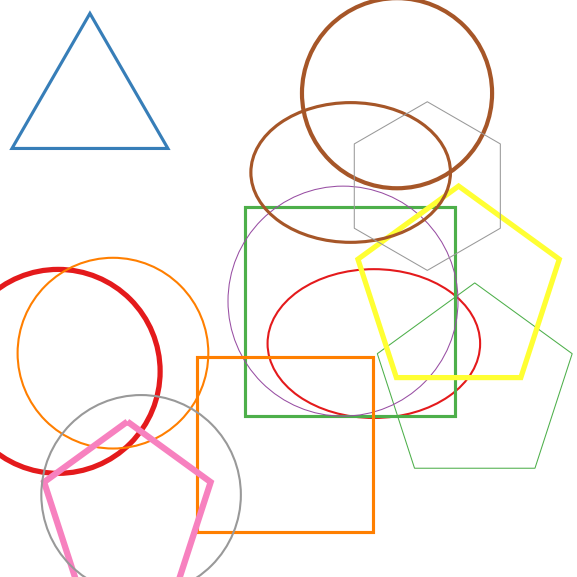[{"shape": "oval", "thickness": 1, "radius": 0.92, "center": [0.647, 0.404]}, {"shape": "circle", "thickness": 2.5, "radius": 0.88, "center": [0.101, 0.356]}, {"shape": "triangle", "thickness": 1.5, "radius": 0.78, "center": [0.156, 0.82]}, {"shape": "square", "thickness": 1.5, "radius": 0.91, "center": [0.606, 0.459]}, {"shape": "pentagon", "thickness": 0.5, "radius": 0.89, "center": [0.822, 0.332]}, {"shape": "circle", "thickness": 0.5, "radius": 1.0, "center": [0.594, 0.478]}, {"shape": "square", "thickness": 1.5, "radius": 0.76, "center": [0.494, 0.229]}, {"shape": "circle", "thickness": 1, "radius": 0.83, "center": [0.196, 0.388]}, {"shape": "pentagon", "thickness": 2.5, "radius": 0.92, "center": [0.794, 0.494]}, {"shape": "oval", "thickness": 1.5, "radius": 0.86, "center": [0.607, 0.7]}, {"shape": "circle", "thickness": 2, "radius": 0.82, "center": [0.687, 0.838]}, {"shape": "pentagon", "thickness": 3, "radius": 0.76, "center": [0.221, 0.117]}, {"shape": "circle", "thickness": 1, "radius": 0.86, "center": [0.244, 0.142]}, {"shape": "hexagon", "thickness": 0.5, "radius": 0.73, "center": [0.74, 0.677]}]